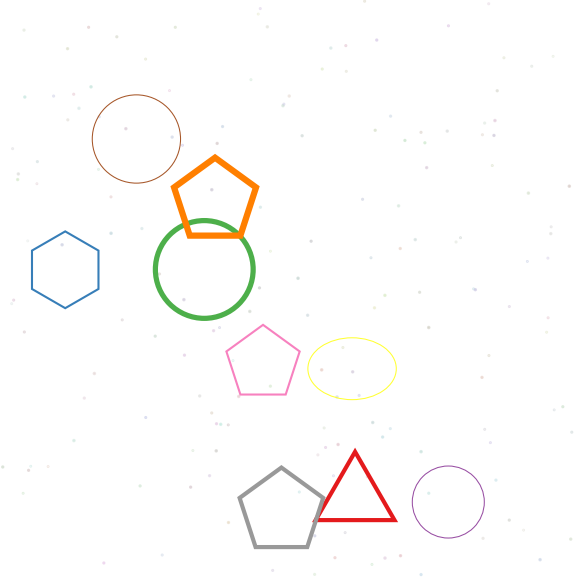[{"shape": "triangle", "thickness": 2, "radius": 0.39, "center": [0.615, 0.138]}, {"shape": "hexagon", "thickness": 1, "radius": 0.33, "center": [0.113, 0.532]}, {"shape": "circle", "thickness": 2.5, "radius": 0.42, "center": [0.354, 0.533]}, {"shape": "circle", "thickness": 0.5, "radius": 0.31, "center": [0.776, 0.13]}, {"shape": "pentagon", "thickness": 3, "radius": 0.37, "center": [0.372, 0.651]}, {"shape": "oval", "thickness": 0.5, "radius": 0.38, "center": [0.61, 0.361]}, {"shape": "circle", "thickness": 0.5, "radius": 0.38, "center": [0.236, 0.758]}, {"shape": "pentagon", "thickness": 1, "radius": 0.33, "center": [0.455, 0.37]}, {"shape": "pentagon", "thickness": 2, "radius": 0.38, "center": [0.487, 0.113]}]